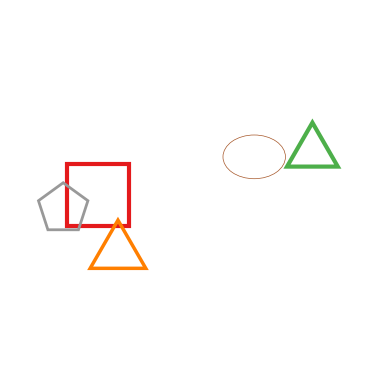[{"shape": "square", "thickness": 3, "radius": 0.4, "center": [0.254, 0.494]}, {"shape": "triangle", "thickness": 3, "radius": 0.38, "center": [0.811, 0.605]}, {"shape": "triangle", "thickness": 2.5, "radius": 0.42, "center": [0.306, 0.345]}, {"shape": "oval", "thickness": 0.5, "radius": 0.41, "center": [0.66, 0.593]}, {"shape": "pentagon", "thickness": 2, "radius": 0.34, "center": [0.164, 0.458]}]